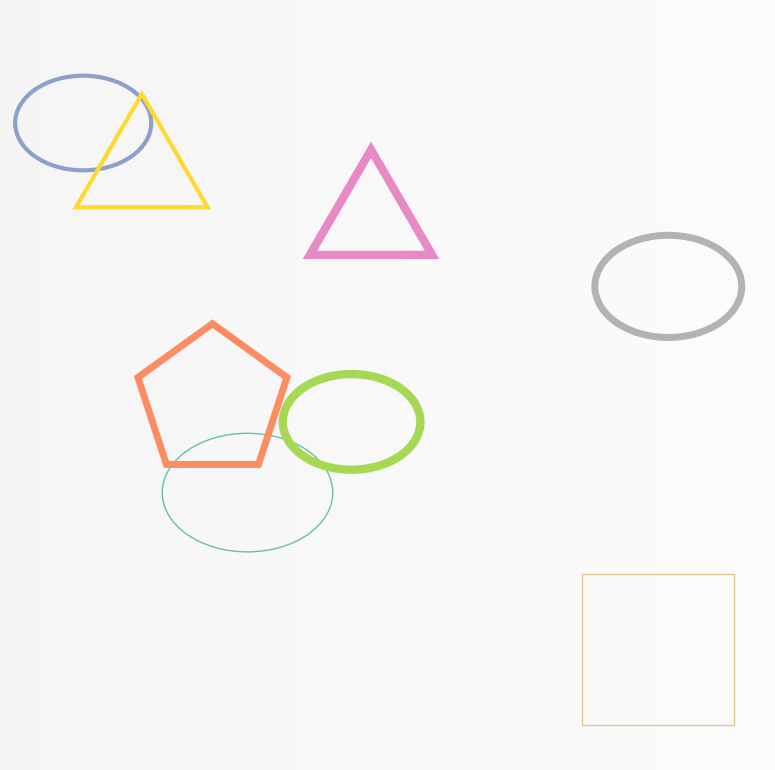[{"shape": "oval", "thickness": 0.5, "radius": 0.55, "center": [0.319, 0.36]}, {"shape": "pentagon", "thickness": 2.5, "radius": 0.51, "center": [0.274, 0.479]}, {"shape": "oval", "thickness": 1.5, "radius": 0.44, "center": [0.107, 0.84]}, {"shape": "triangle", "thickness": 3, "radius": 0.46, "center": [0.479, 0.714]}, {"shape": "oval", "thickness": 3, "radius": 0.44, "center": [0.454, 0.452]}, {"shape": "triangle", "thickness": 1.5, "radius": 0.49, "center": [0.183, 0.78]}, {"shape": "square", "thickness": 0.5, "radius": 0.49, "center": [0.849, 0.157]}, {"shape": "oval", "thickness": 2.5, "radius": 0.47, "center": [0.862, 0.628]}]